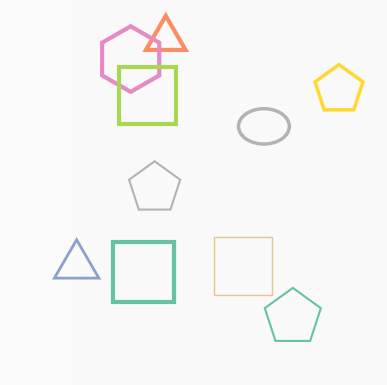[{"shape": "pentagon", "thickness": 1.5, "radius": 0.38, "center": [0.756, 0.176]}, {"shape": "square", "thickness": 3, "radius": 0.39, "center": [0.37, 0.293]}, {"shape": "triangle", "thickness": 3, "radius": 0.3, "center": [0.428, 0.9]}, {"shape": "triangle", "thickness": 2, "radius": 0.33, "center": [0.198, 0.311]}, {"shape": "hexagon", "thickness": 3, "radius": 0.43, "center": [0.337, 0.847]}, {"shape": "square", "thickness": 3, "radius": 0.37, "center": [0.382, 0.751]}, {"shape": "pentagon", "thickness": 2.5, "radius": 0.32, "center": [0.875, 0.767]}, {"shape": "square", "thickness": 1, "radius": 0.38, "center": [0.627, 0.309]}, {"shape": "pentagon", "thickness": 1.5, "radius": 0.35, "center": [0.399, 0.512]}, {"shape": "oval", "thickness": 2.5, "radius": 0.33, "center": [0.681, 0.672]}]